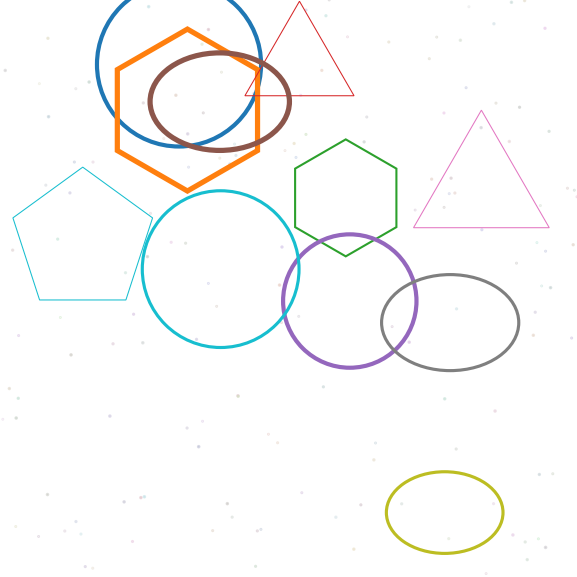[{"shape": "circle", "thickness": 2, "radius": 0.71, "center": [0.31, 0.888]}, {"shape": "hexagon", "thickness": 2.5, "radius": 0.7, "center": [0.325, 0.809]}, {"shape": "hexagon", "thickness": 1, "radius": 0.51, "center": [0.599, 0.656]}, {"shape": "triangle", "thickness": 0.5, "radius": 0.55, "center": [0.519, 0.888]}, {"shape": "circle", "thickness": 2, "radius": 0.58, "center": [0.606, 0.478]}, {"shape": "oval", "thickness": 2.5, "radius": 0.6, "center": [0.381, 0.823]}, {"shape": "triangle", "thickness": 0.5, "radius": 0.68, "center": [0.834, 0.673]}, {"shape": "oval", "thickness": 1.5, "radius": 0.59, "center": [0.78, 0.44]}, {"shape": "oval", "thickness": 1.5, "radius": 0.5, "center": [0.77, 0.112]}, {"shape": "pentagon", "thickness": 0.5, "radius": 0.64, "center": [0.143, 0.583]}, {"shape": "circle", "thickness": 1.5, "radius": 0.68, "center": [0.382, 0.533]}]